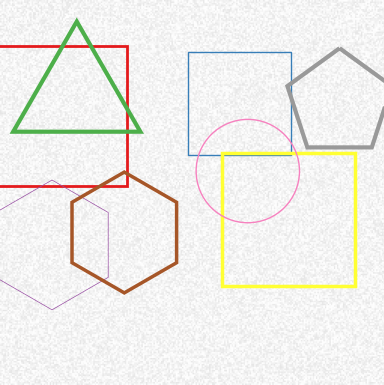[{"shape": "square", "thickness": 2, "radius": 0.91, "center": [0.148, 0.698]}, {"shape": "square", "thickness": 1, "radius": 0.67, "center": [0.621, 0.732]}, {"shape": "triangle", "thickness": 3, "radius": 0.95, "center": [0.199, 0.753]}, {"shape": "hexagon", "thickness": 0.5, "radius": 0.84, "center": [0.135, 0.364]}, {"shape": "square", "thickness": 2.5, "radius": 0.86, "center": [0.75, 0.429]}, {"shape": "hexagon", "thickness": 2.5, "radius": 0.78, "center": [0.323, 0.396]}, {"shape": "circle", "thickness": 1, "radius": 0.67, "center": [0.644, 0.556]}, {"shape": "pentagon", "thickness": 3, "radius": 0.71, "center": [0.882, 0.732]}]